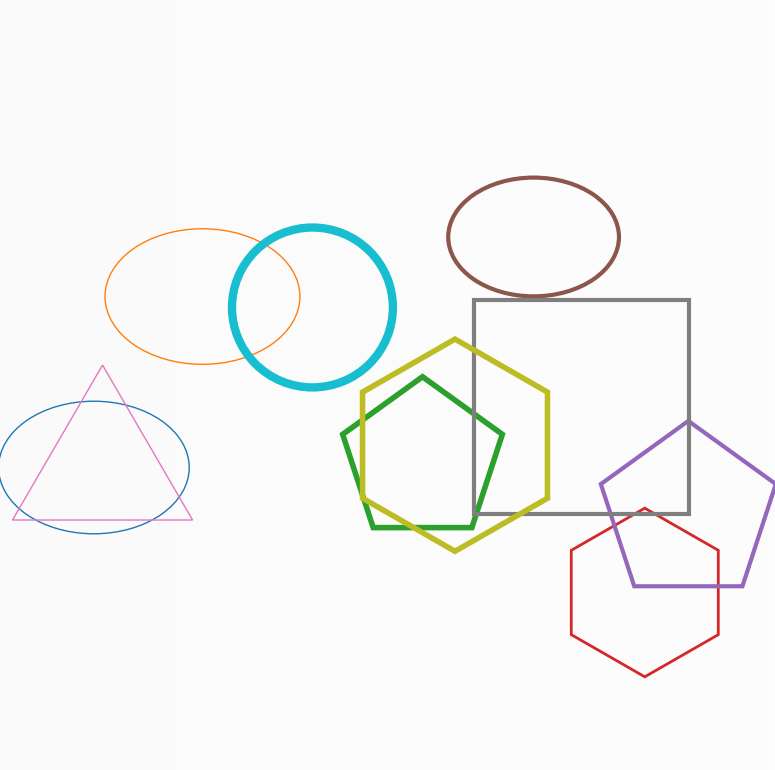[{"shape": "oval", "thickness": 0.5, "radius": 0.61, "center": [0.121, 0.393]}, {"shape": "oval", "thickness": 0.5, "radius": 0.63, "center": [0.261, 0.615]}, {"shape": "pentagon", "thickness": 2, "radius": 0.54, "center": [0.545, 0.402]}, {"shape": "hexagon", "thickness": 1, "radius": 0.55, "center": [0.832, 0.231]}, {"shape": "pentagon", "thickness": 1.5, "radius": 0.59, "center": [0.888, 0.335]}, {"shape": "oval", "thickness": 1.5, "radius": 0.55, "center": [0.689, 0.692]}, {"shape": "triangle", "thickness": 0.5, "radius": 0.67, "center": [0.132, 0.392]}, {"shape": "square", "thickness": 1.5, "radius": 0.7, "center": [0.75, 0.471]}, {"shape": "hexagon", "thickness": 2, "radius": 0.69, "center": [0.587, 0.422]}, {"shape": "circle", "thickness": 3, "radius": 0.52, "center": [0.403, 0.601]}]